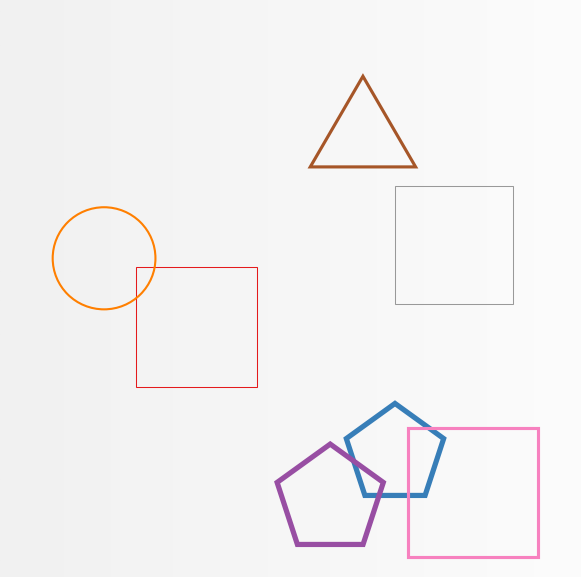[{"shape": "square", "thickness": 0.5, "radius": 0.52, "center": [0.338, 0.433]}, {"shape": "pentagon", "thickness": 2.5, "radius": 0.44, "center": [0.68, 0.212]}, {"shape": "pentagon", "thickness": 2.5, "radius": 0.48, "center": [0.568, 0.134]}, {"shape": "circle", "thickness": 1, "radius": 0.44, "center": [0.179, 0.552]}, {"shape": "triangle", "thickness": 1.5, "radius": 0.52, "center": [0.624, 0.762]}, {"shape": "square", "thickness": 1.5, "radius": 0.56, "center": [0.813, 0.147]}, {"shape": "square", "thickness": 0.5, "radius": 0.51, "center": [0.781, 0.575]}]